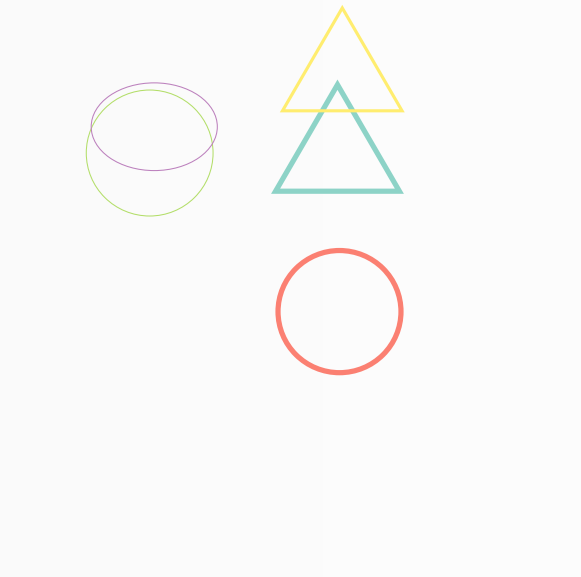[{"shape": "triangle", "thickness": 2.5, "radius": 0.61, "center": [0.581, 0.73]}, {"shape": "circle", "thickness": 2.5, "radius": 0.53, "center": [0.584, 0.46]}, {"shape": "circle", "thickness": 0.5, "radius": 0.55, "center": [0.257, 0.734]}, {"shape": "oval", "thickness": 0.5, "radius": 0.54, "center": [0.265, 0.78]}, {"shape": "triangle", "thickness": 1.5, "radius": 0.59, "center": [0.589, 0.867]}]